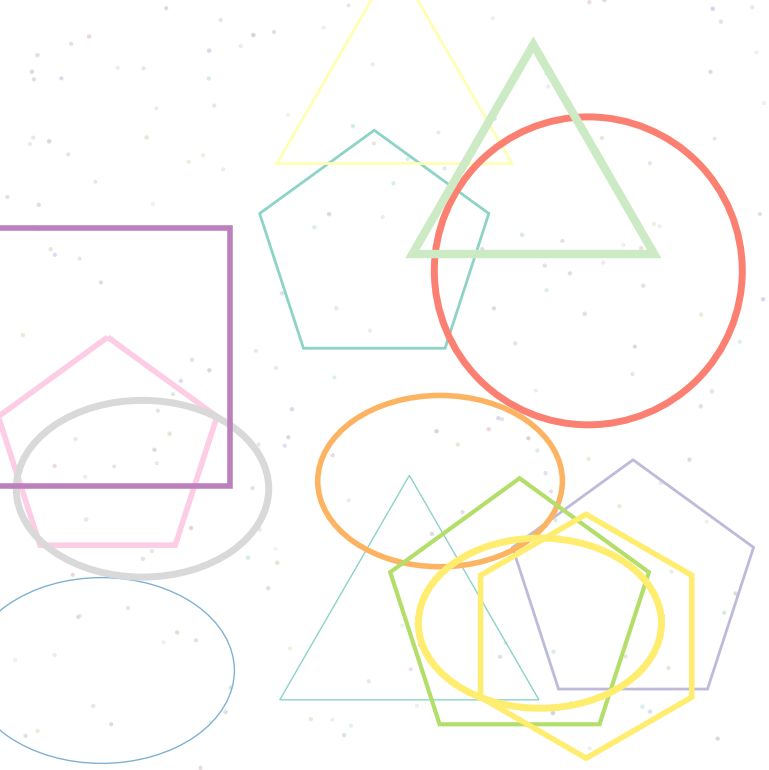[{"shape": "pentagon", "thickness": 1, "radius": 0.78, "center": [0.486, 0.674]}, {"shape": "triangle", "thickness": 0.5, "radius": 0.97, "center": [0.532, 0.188]}, {"shape": "triangle", "thickness": 1, "radius": 0.88, "center": [0.512, 0.876]}, {"shape": "pentagon", "thickness": 1, "radius": 0.82, "center": [0.822, 0.238]}, {"shape": "circle", "thickness": 2.5, "radius": 1.0, "center": [0.764, 0.648]}, {"shape": "oval", "thickness": 0.5, "radius": 0.86, "center": [0.132, 0.129]}, {"shape": "oval", "thickness": 2, "radius": 0.79, "center": [0.572, 0.375]}, {"shape": "pentagon", "thickness": 1.5, "radius": 0.88, "center": [0.675, 0.202]}, {"shape": "pentagon", "thickness": 2, "radius": 0.75, "center": [0.14, 0.413]}, {"shape": "oval", "thickness": 2.5, "radius": 0.82, "center": [0.185, 0.365]}, {"shape": "square", "thickness": 2, "radius": 0.84, "center": [0.131, 0.536]}, {"shape": "triangle", "thickness": 3, "radius": 0.91, "center": [0.693, 0.761]}, {"shape": "oval", "thickness": 2.5, "radius": 0.79, "center": [0.701, 0.191]}, {"shape": "hexagon", "thickness": 2, "radius": 0.79, "center": [0.761, 0.174]}]